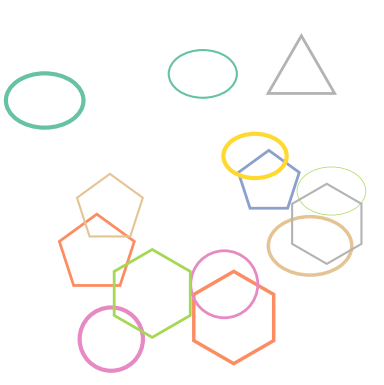[{"shape": "oval", "thickness": 1.5, "radius": 0.44, "center": [0.527, 0.808]}, {"shape": "oval", "thickness": 3, "radius": 0.5, "center": [0.116, 0.739]}, {"shape": "pentagon", "thickness": 2, "radius": 0.51, "center": [0.252, 0.341]}, {"shape": "hexagon", "thickness": 2.5, "radius": 0.6, "center": [0.607, 0.175]}, {"shape": "pentagon", "thickness": 2, "radius": 0.42, "center": [0.698, 0.526]}, {"shape": "circle", "thickness": 3, "radius": 0.41, "center": [0.289, 0.119]}, {"shape": "circle", "thickness": 2, "radius": 0.44, "center": [0.583, 0.262]}, {"shape": "hexagon", "thickness": 2, "radius": 0.57, "center": [0.395, 0.238]}, {"shape": "oval", "thickness": 0.5, "radius": 0.45, "center": [0.861, 0.504]}, {"shape": "oval", "thickness": 3, "radius": 0.41, "center": [0.662, 0.595]}, {"shape": "pentagon", "thickness": 1.5, "radius": 0.45, "center": [0.285, 0.459]}, {"shape": "oval", "thickness": 2.5, "radius": 0.54, "center": [0.805, 0.361]}, {"shape": "hexagon", "thickness": 1.5, "radius": 0.52, "center": [0.849, 0.419]}, {"shape": "triangle", "thickness": 2, "radius": 0.5, "center": [0.783, 0.807]}]